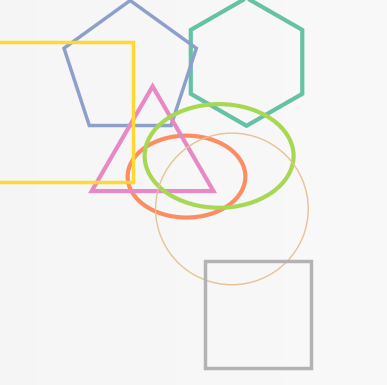[{"shape": "hexagon", "thickness": 3, "radius": 0.83, "center": [0.636, 0.839]}, {"shape": "oval", "thickness": 3, "radius": 0.76, "center": [0.481, 0.541]}, {"shape": "pentagon", "thickness": 2.5, "radius": 0.9, "center": [0.336, 0.819]}, {"shape": "triangle", "thickness": 3, "radius": 0.91, "center": [0.394, 0.594]}, {"shape": "oval", "thickness": 3, "radius": 0.96, "center": [0.565, 0.595]}, {"shape": "square", "thickness": 2.5, "radius": 0.91, "center": [0.162, 0.709]}, {"shape": "circle", "thickness": 1, "radius": 0.98, "center": [0.599, 0.457]}, {"shape": "square", "thickness": 2.5, "radius": 0.69, "center": [0.666, 0.183]}]